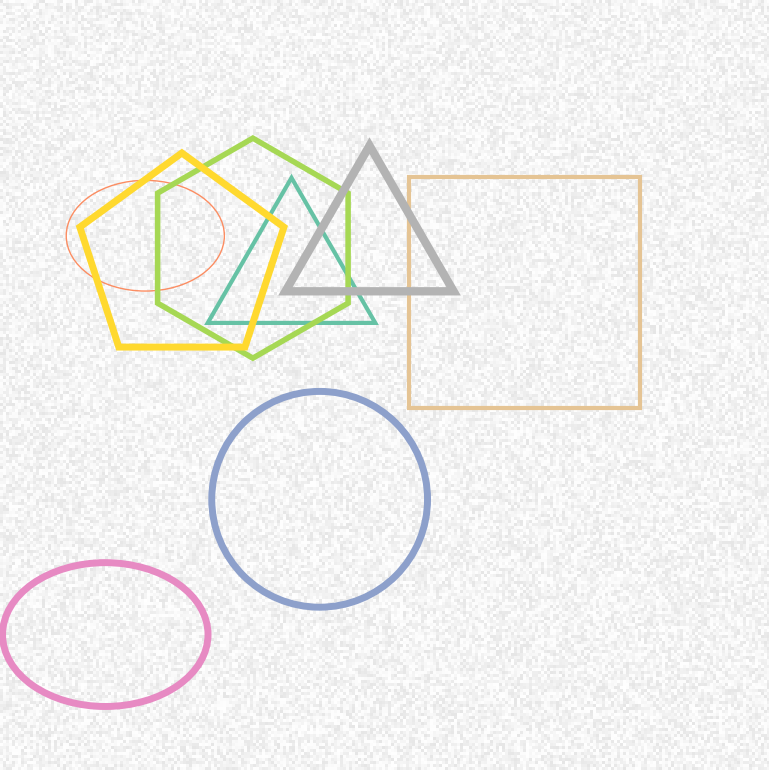[{"shape": "triangle", "thickness": 1.5, "radius": 0.63, "center": [0.379, 0.643]}, {"shape": "oval", "thickness": 0.5, "radius": 0.51, "center": [0.189, 0.694]}, {"shape": "circle", "thickness": 2.5, "radius": 0.7, "center": [0.415, 0.352]}, {"shape": "oval", "thickness": 2.5, "radius": 0.67, "center": [0.137, 0.176]}, {"shape": "hexagon", "thickness": 2, "radius": 0.71, "center": [0.328, 0.678]}, {"shape": "pentagon", "thickness": 2.5, "radius": 0.7, "center": [0.236, 0.662]}, {"shape": "square", "thickness": 1.5, "radius": 0.75, "center": [0.681, 0.621]}, {"shape": "triangle", "thickness": 3, "radius": 0.63, "center": [0.48, 0.685]}]